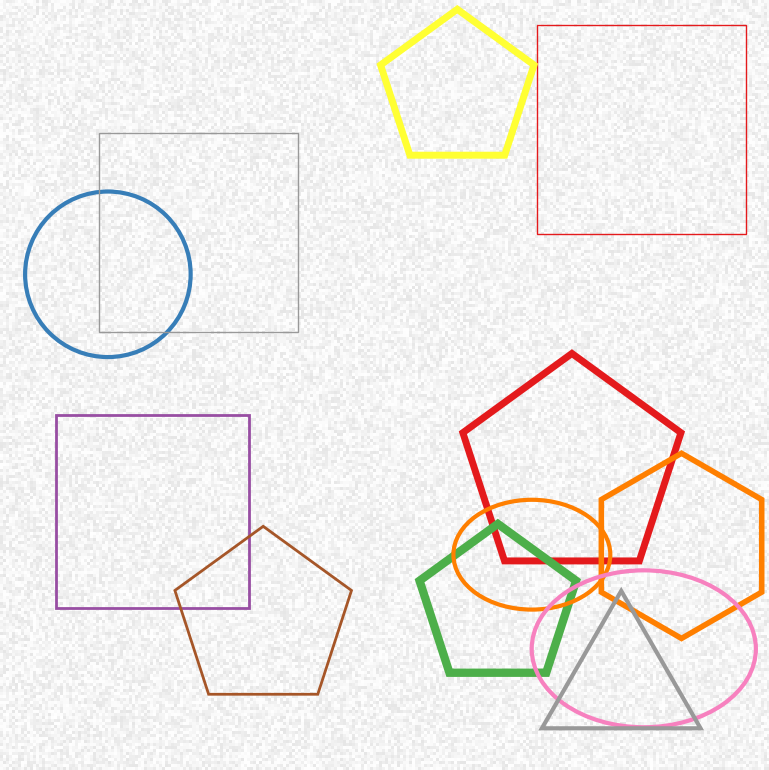[{"shape": "pentagon", "thickness": 2.5, "radius": 0.74, "center": [0.743, 0.392]}, {"shape": "square", "thickness": 0.5, "radius": 0.68, "center": [0.833, 0.832]}, {"shape": "circle", "thickness": 1.5, "radius": 0.54, "center": [0.14, 0.644]}, {"shape": "pentagon", "thickness": 3, "radius": 0.53, "center": [0.647, 0.213]}, {"shape": "square", "thickness": 1, "radius": 0.63, "center": [0.198, 0.336]}, {"shape": "oval", "thickness": 1.5, "radius": 0.51, "center": [0.691, 0.28]}, {"shape": "hexagon", "thickness": 2, "radius": 0.6, "center": [0.885, 0.291]}, {"shape": "pentagon", "thickness": 2.5, "radius": 0.52, "center": [0.594, 0.883]}, {"shape": "pentagon", "thickness": 1, "radius": 0.6, "center": [0.342, 0.196]}, {"shape": "oval", "thickness": 1.5, "radius": 0.73, "center": [0.836, 0.157]}, {"shape": "triangle", "thickness": 1.5, "radius": 0.59, "center": [0.807, 0.114]}, {"shape": "square", "thickness": 0.5, "radius": 0.64, "center": [0.258, 0.698]}]